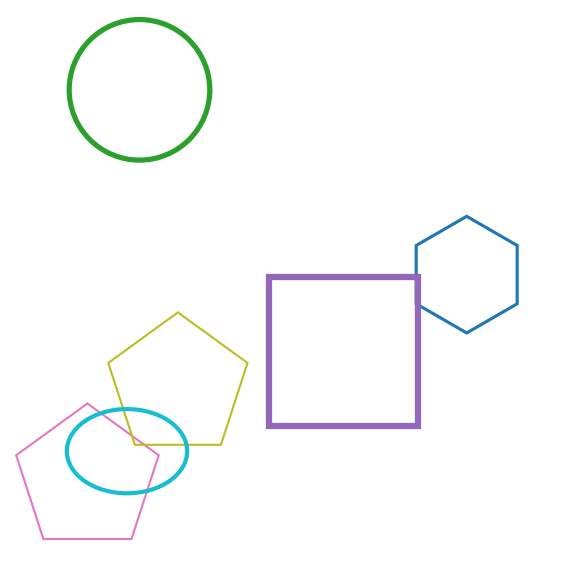[{"shape": "hexagon", "thickness": 1.5, "radius": 0.5, "center": [0.808, 0.524]}, {"shape": "circle", "thickness": 2.5, "radius": 0.61, "center": [0.242, 0.844]}, {"shape": "square", "thickness": 3, "radius": 0.65, "center": [0.595, 0.391]}, {"shape": "pentagon", "thickness": 1, "radius": 0.65, "center": [0.151, 0.171]}, {"shape": "pentagon", "thickness": 1, "radius": 0.63, "center": [0.308, 0.331]}, {"shape": "oval", "thickness": 2, "radius": 0.52, "center": [0.22, 0.218]}]